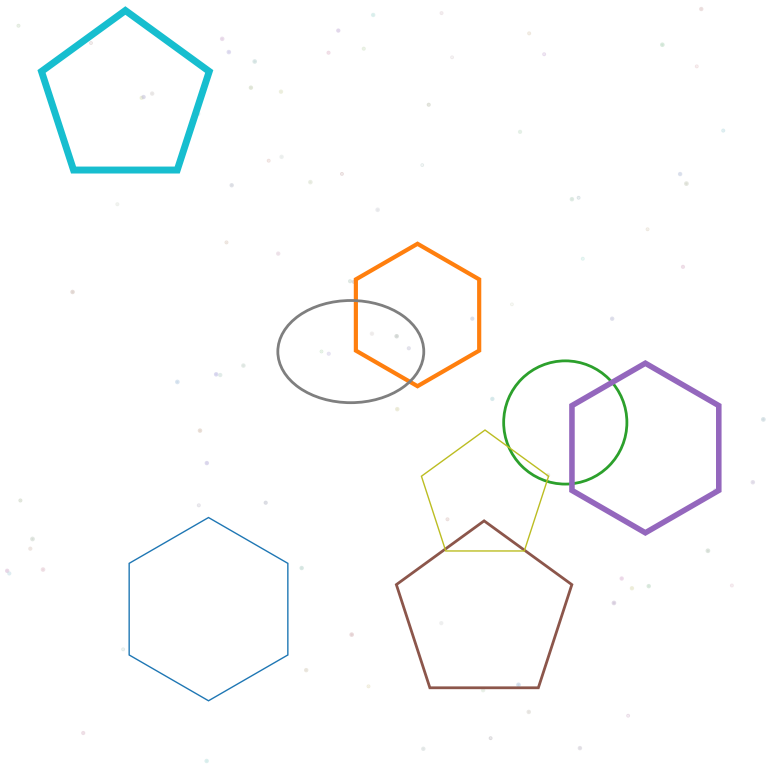[{"shape": "hexagon", "thickness": 0.5, "radius": 0.59, "center": [0.271, 0.209]}, {"shape": "hexagon", "thickness": 1.5, "radius": 0.46, "center": [0.542, 0.591]}, {"shape": "circle", "thickness": 1, "radius": 0.4, "center": [0.734, 0.451]}, {"shape": "hexagon", "thickness": 2, "radius": 0.55, "center": [0.838, 0.418]}, {"shape": "pentagon", "thickness": 1, "radius": 0.6, "center": [0.629, 0.204]}, {"shape": "oval", "thickness": 1, "radius": 0.47, "center": [0.456, 0.543]}, {"shape": "pentagon", "thickness": 0.5, "radius": 0.43, "center": [0.63, 0.355]}, {"shape": "pentagon", "thickness": 2.5, "radius": 0.57, "center": [0.163, 0.872]}]